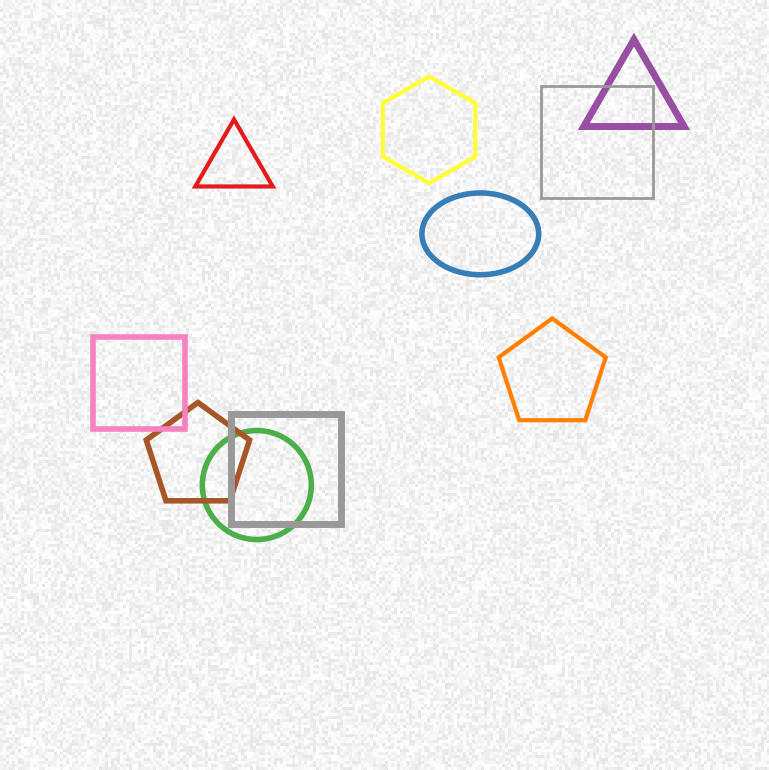[{"shape": "triangle", "thickness": 1.5, "radius": 0.29, "center": [0.304, 0.787]}, {"shape": "oval", "thickness": 2, "radius": 0.38, "center": [0.624, 0.696]}, {"shape": "circle", "thickness": 2, "radius": 0.35, "center": [0.334, 0.37]}, {"shape": "triangle", "thickness": 2.5, "radius": 0.38, "center": [0.823, 0.873]}, {"shape": "pentagon", "thickness": 1.5, "radius": 0.37, "center": [0.717, 0.513]}, {"shape": "hexagon", "thickness": 1.5, "radius": 0.35, "center": [0.557, 0.831]}, {"shape": "pentagon", "thickness": 2, "radius": 0.35, "center": [0.257, 0.407]}, {"shape": "square", "thickness": 2, "radius": 0.3, "center": [0.18, 0.503]}, {"shape": "square", "thickness": 2.5, "radius": 0.36, "center": [0.372, 0.391]}, {"shape": "square", "thickness": 1, "radius": 0.36, "center": [0.775, 0.816]}]